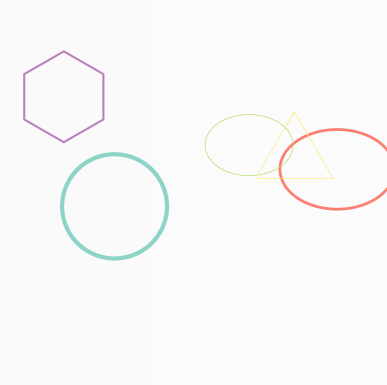[{"shape": "circle", "thickness": 3, "radius": 0.68, "center": [0.296, 0.464]}, {"shape": "oval", "thickness": 2, "radius": 0.74, "center": [0.87, 0.56]}, {"shape": "oval", "thickness": 0.5, "radius": 0.57, "center": [0.643, 0.623]}, {"shape": "hexagon", "thickness": 1.5, "radius": 0.59, "center": [0.165, 0.749]}, {"shape": "triangle", "thickness": 0.5, "radius": 0.58, "center": [0.759, 0.594]}]